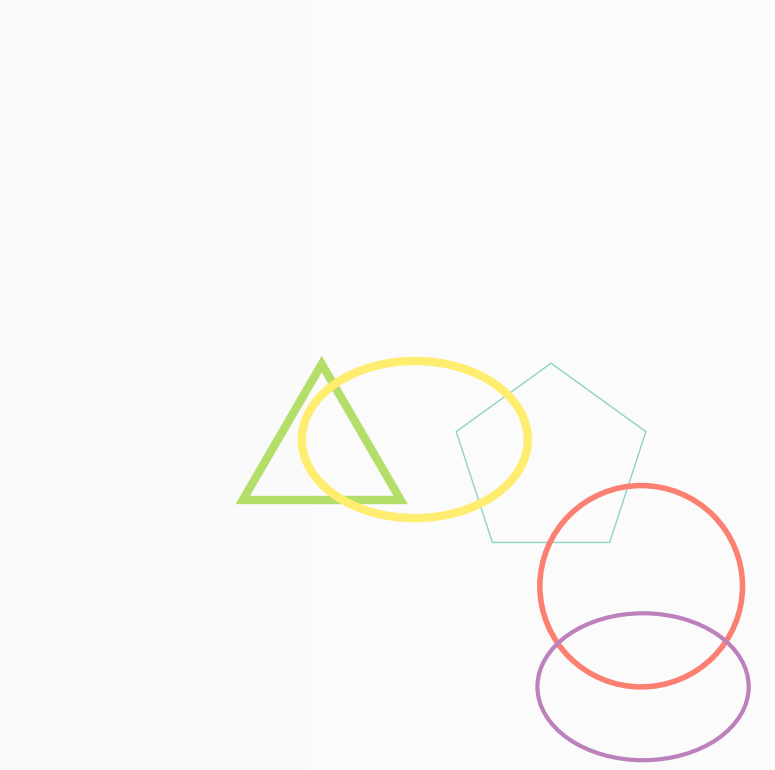[{"shape": "pentagon", "thickness": 0.5, "radius": 0.64, "center": [0.711, 0.4]}, {"shape": "circle", "thickness": 2, "radius": 0.65, "center": [0.827, 0.239]}, {"shape": "triangle", "thickness": 3, "radius": 0.59, "center": [0.415, 0.409]}, {"shape": "oval", "thickness": 1.5, "radius": 0.68, "center": [0.83, 0.108]}, {"shape": "oval", "thickness": 3, "radius": 0.73, "center": [0.535, 0.429]}]